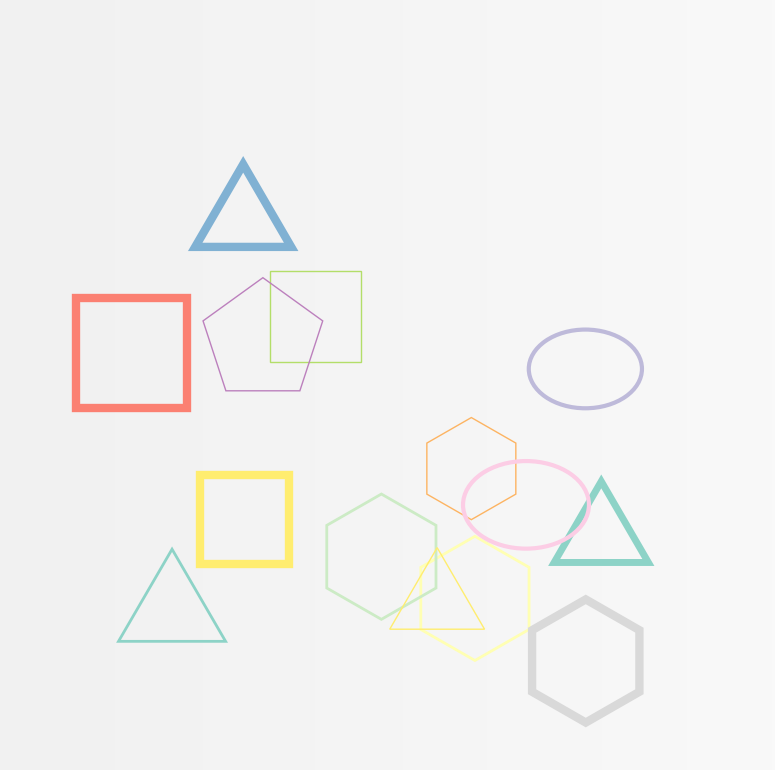[{"shape": "triangle", "thickness": 1, "radius": 0.4, "center": [0.222, 0.207]}, {"shape": "triangle", "thickness": 2.5, "radius": 0.35, "center": [0.776, 0.305]}, {"shape": "hexagon", "thickness": 1, "radius": 0.4, "center": [0.613, 0.223]}, {"shape": "oval", "thickness": 1.5, "radius": 0.37, "center": [0.755, 0.521]}, {"shape": "square", "thickness": 3, "radius": 0.36, "center": [0.17, 0.542]}, {"shape": "triangle", "thickness": 3, "radius": 0.36, "center": [0.314, 0.715]}, {"shape": "hexagon", "thickness": 0.5, "radius": 0.33, "center": [0.608, 0.391]}, {"shape": "square", "thickness": 0.5, "radius": 0.3, "center": [0.407, 0.589]}, {"shape": "oval", "thickness": 1.5, "radius": 0.41, "center": [0.679, 0.344]}, {"shape": "hexagon", "thickness": 3, "radius": 0.4, "center": [0.756, 0.142]}, {"shape": "pentagon", "thickness": 0.5, "radius": 0.41, "center": [0.339, 0.558]}, {"shape": "hexagon", "thickness": 1, "radius": 0.41, "center": [0.492, 0.277]}, {"shape": "square", "thickness": 3, "radius": 0.29, "center": [0.315, 0.325]}, {"shape": "triangle", "thickness": 0.5, "radius": 0.35, "center": [0.564, 0.218]}]